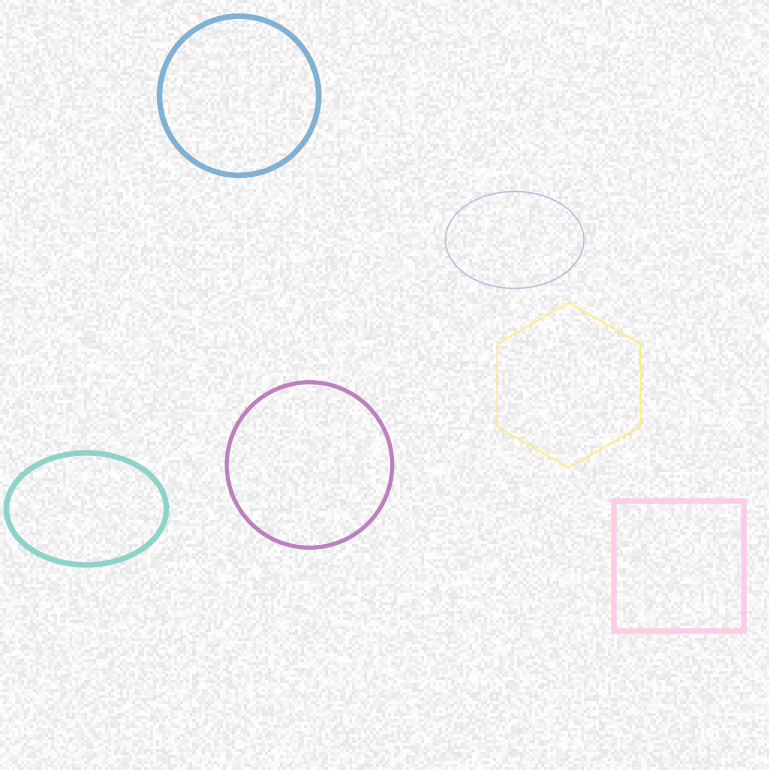[{"shape": "oval", "thickness": 2, "radius": 0.52, "center": [0.112, 0.339]}, {"shape": "oval", "thickness": 0.5, "radius": 0.45, "center": [0.668, 0.688]}, {"shape": "circle", "thickness": 2, "radius": 0.52, "center": [0.311, 0.876]}, {"shape": "square", "thickness": 2, "radius": 0.42, "center": [0.881, 0.265]}, {"shape": "circle", "thickness": 1.5, "radius": 0.54, "center": [0.402, 0.396]}, {"shape": "hexagon", "thickness": 0.5, "radius": 0.54, "center": [0.739, 0.5]}]